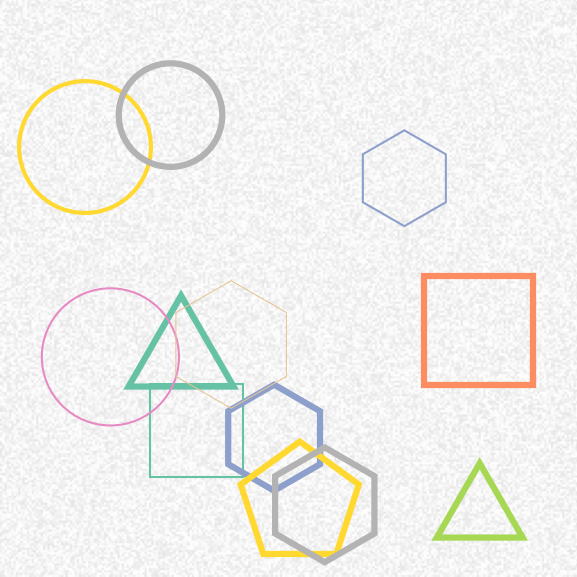[{"shape": "triangle", "thickness": 3, "radius": 0.52, "center": [0.314, 0.382]}, {"shape": "square", "thickness": 1, "radius": 0.4, "center": [0.34, 0.254]}, {"shape": "square", "thickness": 3, "radius": 0.47, "center": [0.828, 0.427]}, {"shape": "hexagon", "thickness": 3, "radius": 0.46, "center": [0.475, 0.241]}, {"shape": "hexagon", "thickness": 1, "radius": 0.41, "center": [0.7, 0.69]}, {"shape": "circle", "thickness": 1, "radius": 0.59, "center": [0.191, 0.381]}, {"shape": "triangle", "thickness": 3, "radius": 0.43, "center": [0.831, 0.111]}, {"shape": "circle", "thickness": 2, "radius": 0.57, "center": [0.147, 0.745]}, {"shape": "pentagon", "thickness": 3, "radius": 0.54, "center": [0.519, 0.127]}, {"shape": "hexagon", "thickness": 0.5, "radius": 0.55, "center": [0.4, 0.403]}, {"shape": "circle", "thickness": 3, "radius": 0.45, "center": [0.295, 0.8]}, {"shape": "hexagon", "thickness": 3, "radius": 0.5, "center": [0.562, 0.125]}]